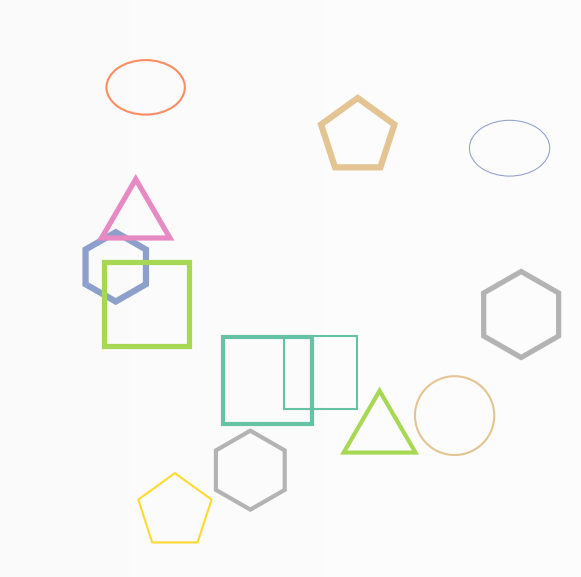[{"shape": "square", "thickness": 2, "radius": 0.38, "center": [0.46, 0.34]}, {"shape": "square", "thickness": 1, "radius": 0.31, "center": [0.551, 0.354]}, {"shape": "oval", "thickness": 1, "radius": 0.34, "center": [0.251, 0.848]}, {"shape": "hexagon", "thickness": 3, "radius": 0.3, "center": [0.199, 0.537]}, {"shape": "oval", "thickness": 0.5, "radius": 0.35, "center": [0.877, 0.743]}, {"shape": "triangle", "thickness": 2.5, "radius": 0.34, "center": [0.234, 0.621]}, {"shape": "square", "thickness": 2.5, "radius": 0.37, "center": [0.252, 0.473]}, {"shape": "triangle", "thickness": 2, "radius": 0.36, "center": [0.653, 0.251]}, {"shape": "pentagon", "thickness": 1, "radius": 0.33, "center": [0.301, 0.114]}, {"shape": "pentagon", "thickness": 3, "radius": 0.33, "center": [0.615, 0.763]}, {"shape": "circle", "thickness": 1, "radius": 0.34, "center": [0.782, 0.279]}, {"shape": "hexagon", "thickness": 2, "radius": 0.34, "center": [0.431, 0.185]}, {"shape": "hexagon", "thickness": 2.5, "radius": 0.37, "center": [0.897, 0.455]}]